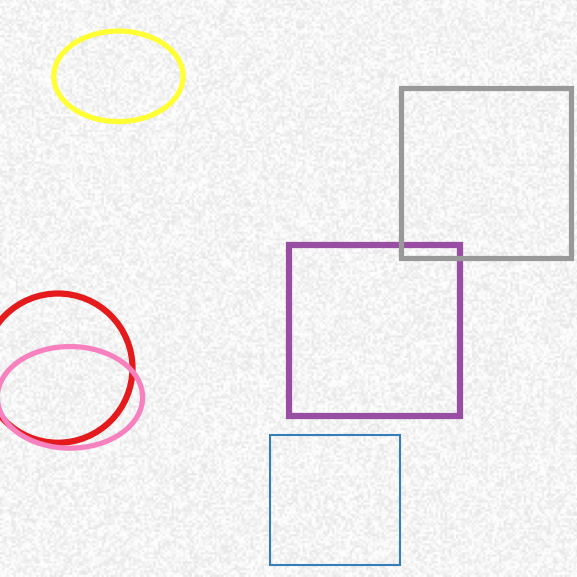[{"shape": "circle", "thickness": 3, "radius": 0.65, "center": [0.1, 0.362]}, {"shape": "square", "thickness": 1, "radius": 0.56, "center": [0.58, 0.133]}, {"shape": "square", "thickness": 3, "radius": 0.74, "center": [0.649, 0.427]}, {"shape": "oval", "thickness": 2.5, "radius": 0.56, "center": [0.205, 0.867]}, {"shape": "oval", "thickness": 2.5, "radius": 0.63, "center": [0.121, 0.311]}, {"shape": "square", "thickness": 2.5, "radius": 0.74, "center": [0.841, 0.7]}]